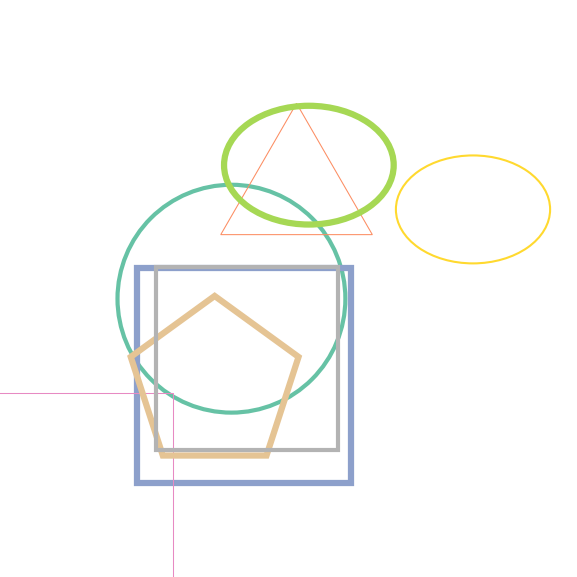[{"shape": "circle", "thickness": 2, "radius": 0.99, "center": [0.401, 0.482]}, {"shape": "triangle", "thickness": 0.5, "radius": 0.76, "center": [0.513, 0.669]}, {"shape": "square", "thickness": 3, "radius": 0.93, "center": [0.423, 0.349]}, {"shape": "square", "thickness": 0.5, "radius": 0.95, "center": [0.111, 0.129]}, {"shape": "oval", "thickness": 3, "radius": 0.73, "center": [0.535, 0.713]}, {"shape": "oval", "thickness": 1, "radius": 0.67, "center": [0.819, 0.637]}, {"shape": "pentagon", "thickness": 3, "radius": 0.76, "center": [0.372, 0.334]}, {"shape": "square", "thickness": 2, "radius": 0.79, "center": [0.427, 0.379]}]